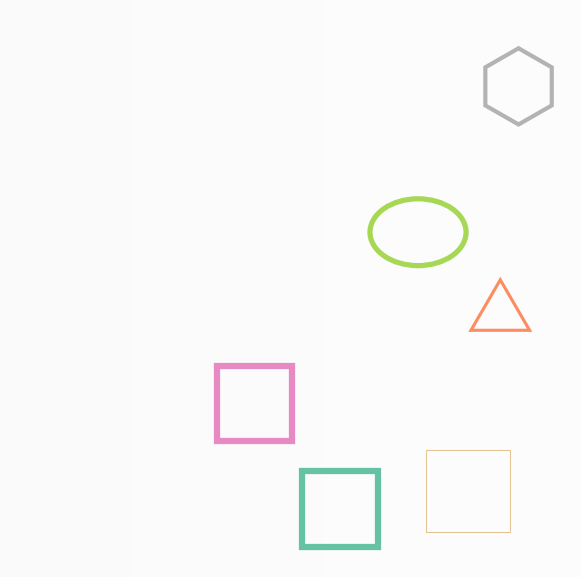[{"shape": "square", "thickness": 3, "radius": 0.33, "center": [0.585, 0.118]}, {"shape": "triangle", "thickness": 1.5, "radius": 0.29, "center": [0.861, 0.456]}, {"shape": "square", "thickness": 3, "radius": 0.33, "center": [0.438, 0.301]}, {"shape": "oval", "thickness": 2.5, "radius": 0.41, "center": [0.719, 0.597]}, {"shape": "square", "thickness": 0.5, "radius": 0.36, "center": [0.805, 0.149]}, {"shape": "hexagon", "thickness": 2, "radius": 0.33, "center": [0.892, 0.85]}]